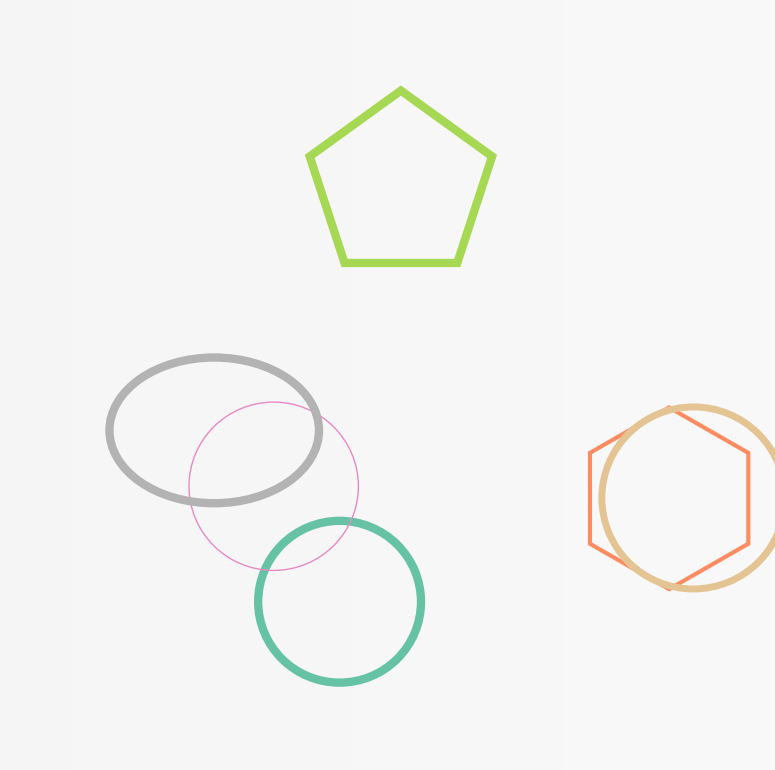[{"shape": "circle", "thickness": 3, "radius": 0.53, "center": [0.438, 0.219]}, {"shape": "hexagon", "thickness": 1.5, "radius": 0.59, "center": [0.863, 0.353]}, {"shape": "circle", "thickness": 0.5, "radius": 0.55, "center": [0.353, 0.368]}, {"shape": "pentagon", "thickness": 3, "radius": 0.62, "center": [0.517, 0.759]}, {"shape": "circle", "thickness": 2.5, "radius": 0.59, "center": [0.895, 0.353]}, {"shape": "oval", "thickness": 3, "radius": 0.68, "center": [0.276, 0.441]}]